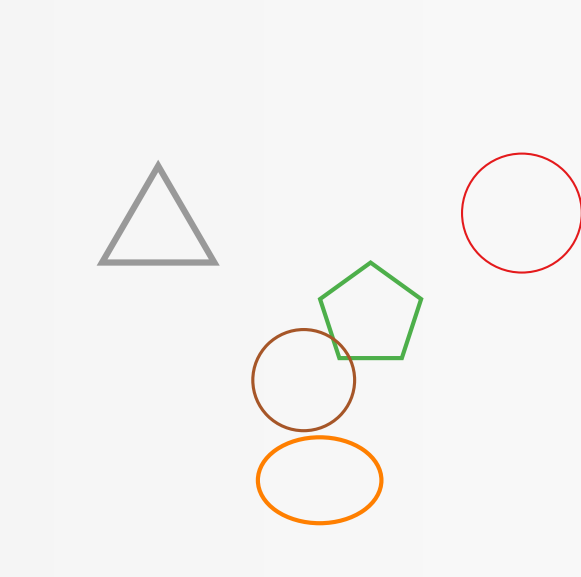[{"shape": "circle", "thickness": 1, "radius": 0.51, "center": [0.898, 0.63]}, {"shape": "pentagon", "thickness": 2, "radius": 0.46, "center": [0.638, 0.453]}, {"shape": "oval", "thickness": 2, "radius": 0.53, "center": [0.55, 0.168]}, {"shape": "circle", "thickness": 1.5, "radius": 0.44, "center": [0.523, 0.341]}, {"shape": "triangle", "thickness": 3, "radius": 0.56, "center": [0.272, 0.6]}]